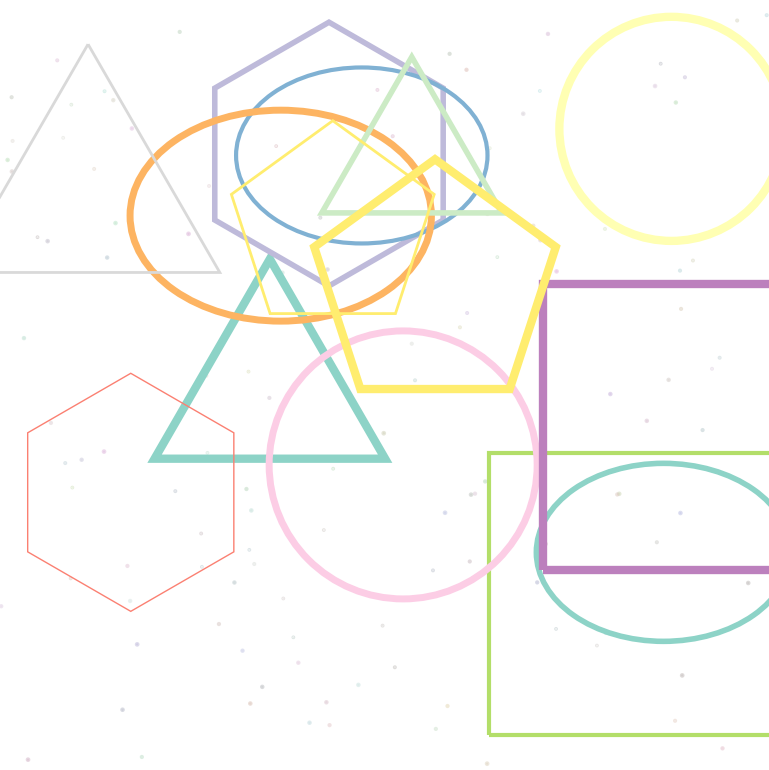[{"shape": "triangle", "thickness": 3, "radius": 0.86, "center": [0.35, 0.491]}, {"shape": "oval", "thickness": 2, "radius": 0.83, "center": [0.862, 0.283]}, {"shape": "circle", "thickness": 3, "radius": 0.73, "center": [0.872, 0.833]}, {"shape": "hexagon", "thickness": 2, "radius": 0.86, "center": [0.427, 0.8]}, {"shape": "hexagon", "thickness": 0.5, "radius": 0.77, "center": [0.17, 0.361]}, {"shape": "oval", "thickness": 1.5, "radius": 0.82, "center": [0.47, 0.798]}, {"shape": "oval", "thickness": 2.5, "radius": 0.98, "center": [0.365, 0.72]}, {"shape": "square", "thickness": 1.5, "radius": 0.92, "center": [0.819, 0.228]}, {"shape": "circle", "thickness": 2.5, "radius": 0.87, "center": [0.524, 0.396]}, {"shape": "triangle", "thickness": 1, "radius": 0.99, "center": [0.114, 0.745]}, {"shape": "square", "thickness": 3, "radius": 0.93, "center": [0.891, 0.445]}, {"shape": "triangle", "thickness": 2, "radius": 0.68, "center": [0.535, 0.791]}, {"shape": "pentagon", "thickness": 3, "radius": 0.82, "center": [0.565, 0.628]}, {"shape": "pentagon", "thickness": 1, "radius": 0.69, "center": [0.432, 0.705]}]